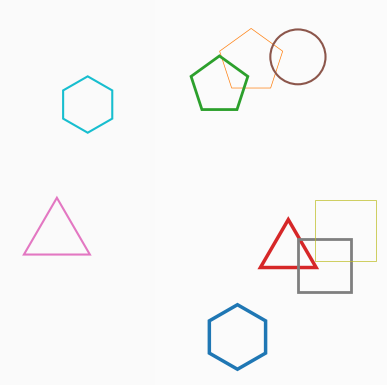[{"shape": "hexagon", "thickness": 2.5, "radius": 0.42, "center": [0.613, 0.125]}, {"shape": "pentagon", "thickness": 0.5, "radius": 0.43, "center": [0.648, 0.841]}, {"shape": "pentagon", "thickness": 2, "radius": 0.38, "center": [0.566, 0.778]}, {"shape": "triangle", "thickness": 2.5, "radius": 0.41, "center": [0.744, 0.347]}, {"shape": "circle", "thickness": 1.5, "radius": 0.36, "center": [0.769, 0.852]}, {"shape": "triangle", "thickness": 1.5, "radius": 0.49, "center": [0.147, 0.388]}, {"shape": "square", "thickness": 2, "radius": 0.34, "center": [0.837, 0.311]}, {"shape": "square", "thickness": 0.5, "radius": 0.4, "center": [0.892, 0.401]}, {"shape": "hexagon", "thickness": 1.5, "radius": 0.37, "center": [0.226, 0.728]}]